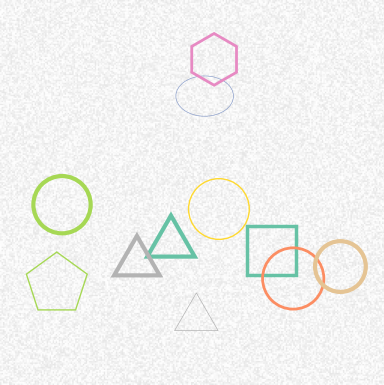[{"shape": "triangle", "thickness": 3, "radius": 0.36, "center": [0.444, 0.369]}, {"shape": "square", "thickness": 2.5, "radius": 0.32, "center": [0.705, 0.351]}, {"shape": "circle", "thickness": 2, "radius": 0.4, "center": [0.762, 0.277]}, {"shape": "oval", "thickness": 0.5, "radius": 0.37, "center": [0.532, 0.75]}, {"shape": "hexagon", "thickness": 2, "radius": 0.34, "center": [0.556, 0.846]}, {"shape": "pentagon", "thickness": 1, "radius": 0.42, "center": [0.148, 0.262]}, {"shape": "circle", "thickness": 3, "radius": 0.37, "center": [0.161, 0.468]}, {"shape": "circle", "thickness": 1, "radius": 0.39, "center": [0.569, 0.457]}, {"shape": "circle", "thickness": 3, "radius": 0.33, "center": [0.884, 0.308]}, {"shape": "triangle", "thickness": 0.5, "radius": 0.33, "center": [0.51, 0.174]}, {"shape": "triangle", "thickness": 3, "radius": 0.34, "center": [0.356, 0.319]}]